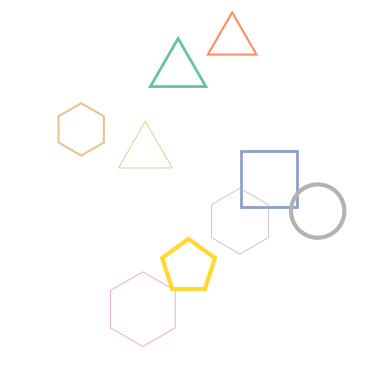[{"shape": "triangle", "thickness": 2, "radius": 0.42, "center": [0.463, 0.817]}, {"shape": "triangle", "thickness": 1.5, "radius": 0.37, "center": [0.603, 0.895]}, {"shape": "square", "thickness": 2, "radius": 0.36, "center": [0.699, 0.536]}, {"shape": "hexagon", "thickness": 0.5, "radius": 0.49, "center": [0.371, 0.197]}, {"shape": "triangle", "thickness": 0.5, "radius": 0.4, "center": [0.378, 0.604]}, {"shape": "pentagon", "thickness": 3, "radius": 0.36, "center": [0.49, 0.307]}, {"shape": "hexagon", "thickness": 1.5, "radius": 0.34, "center": [0.211, 0.664]}, {"shape": "hexagon", "thickness": 0.5, "radius": 0.43, "center": [0.623, 0.426]}, {"shape": "circle", "thickness": 3, "radius": 0.35, "center": [0.825, 0.452]}]